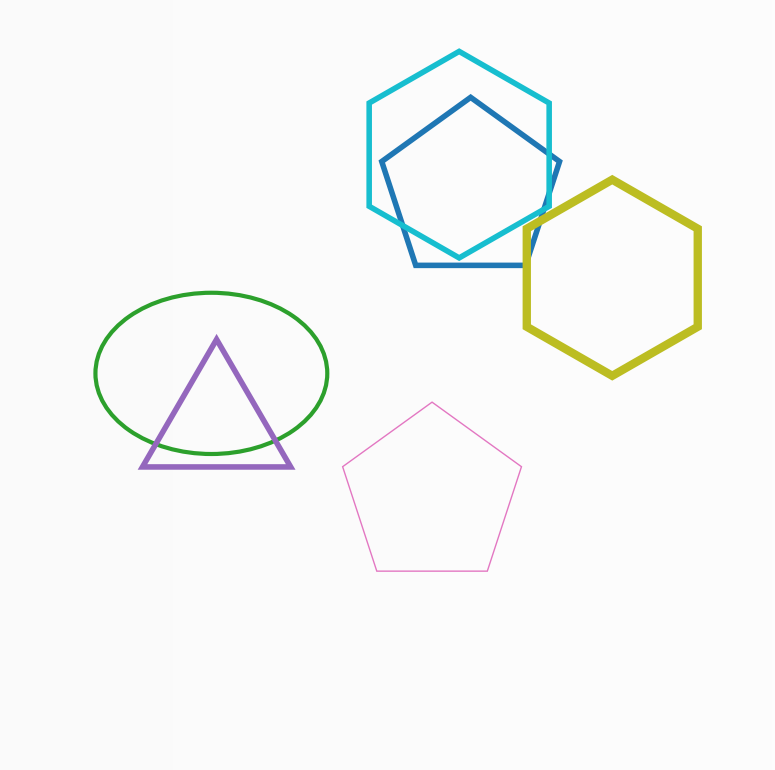[{"shape": "pentagon", "thickness": 2, "radius": 0.6, "center": [0.607, 0.753]}, {"shape": "oval", "thickness": 1.5, "radius": 0.75, "center": [0.273, 0.515]}, {"shape": "triangle", "thickness": 2, "radius": 0.55, "center": [0.279, 0.449]}, {"shape": "pentagon", "thickness": 0.5, "radius": 0.61, "center": [0.557, 0.356]}, {"shape": "hexagon", "thickness": 3, "radius": 0.64, "center": [0.79, 0.639]}, {"shape": "hexagon", "thickness": 2, "radius": 0.67, "center": [0.592, 0.799]}]